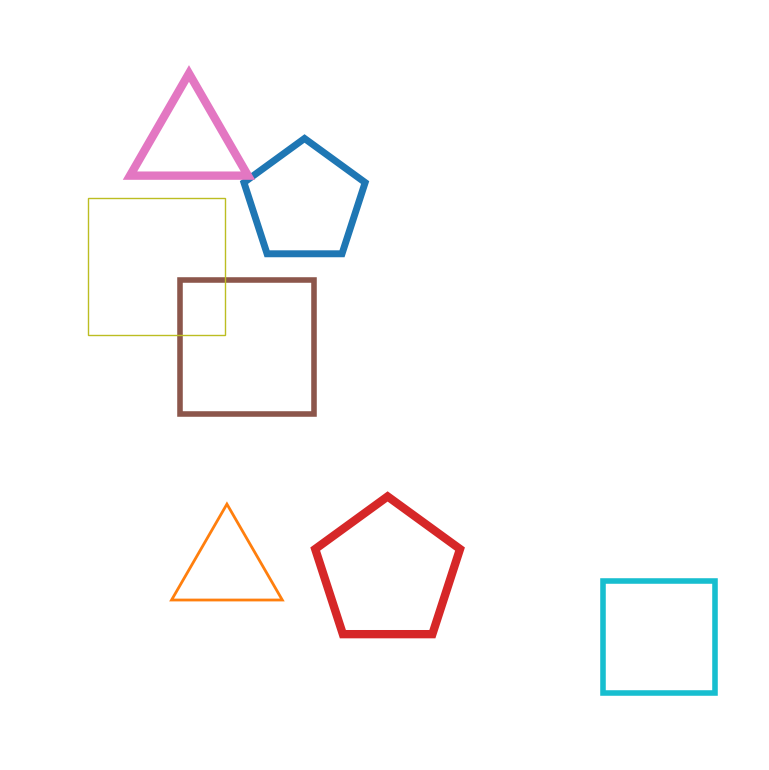[{"shape": "pentagon", "thickness": 2.5, "radius": 0.41, "center": [0.396, 0.737]}, {"shape": "triangle", "thickness": 1, "radius": 0.42, "center": [0.295, 0.262]}, {"shape": "pentagon", "thickness": 3, "radius": 0.49, "center": [0.503, 0.256]}, {"shape": "square", "thickness": 2, "radius": 0.44, "center": [0.321, 0.549]}, {"shape": "triangle", "thickness": 3, "radius": 0.44, "center": [0.245, 0.816]}, {"shape": "square", "thickness": 0.5, "radius": 0.44, "center": [0.203, 0.654]}, {"shape": "square", "thickness": 2, "radius": 0.36, "center": [0.856, 0.172]}]